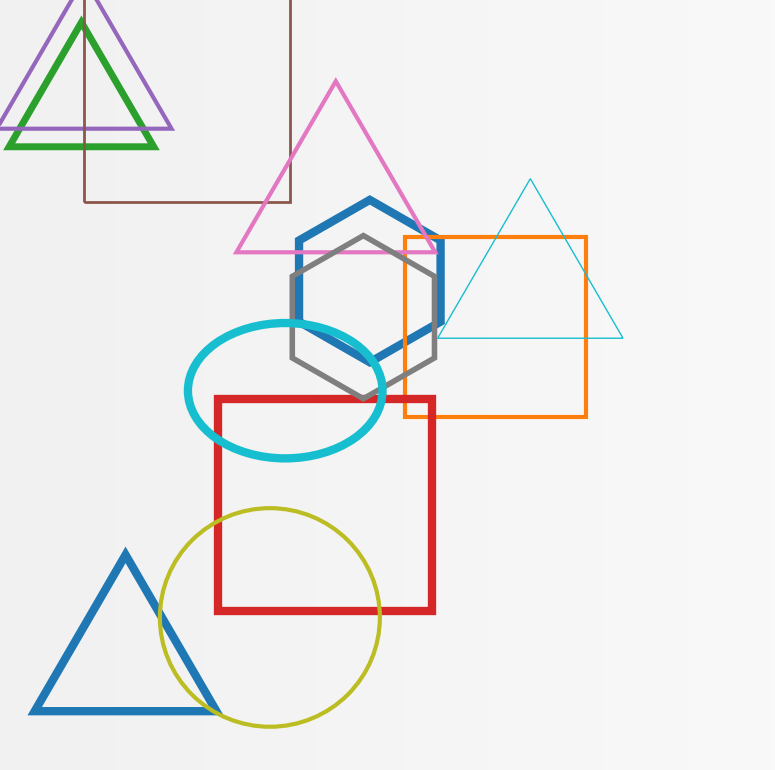[{"shape": "hexagon", "thickness": 3, "radius": 0.53, "center": [0.477, 0.635]}, {"shape": "triangle", "thickness": 3, "radius": 0.68, "center": [0.162, 0.144]}, {"shape": "square", "thickness": 1.5, "radius": 0.58, "center": [0.64, 0.575]}, {"shape": "triangle", "thickness": 2.5, "radius": 0.54, "center": [0.105, 0.863]}, {"shape": "square", "thickness": 3, "radius": 0.69, "center": [0.419, 0.344]}, {"shape": "triangle", "thickness": 1.5, "radius": 0.65, "center": [0.109, 0.898]}, {"shape": "square", "thickness": 1, "radius": 0.67, "center": [0.241, 0.871]}, {"shape": "triangle", "thickness": 1.5, "radius": 0.74, "center": [0.433, 0.746]}, {"shape": "hexagon", "thickness": 2, "radius": 0.53, "center": [0.469, 0.588]}, {"shape": "circle", "thickness": 1.5, "radius": 0.71, "center": [0.348, 0.198]}, {"shape": "triangle", "thickness": 0.5, "radius": 0.69, "center": [0.684, 0.63]}, {"shape": "oval", "thickness": 3, "radius": 0.63, "center": [0.368, 0.493]}]